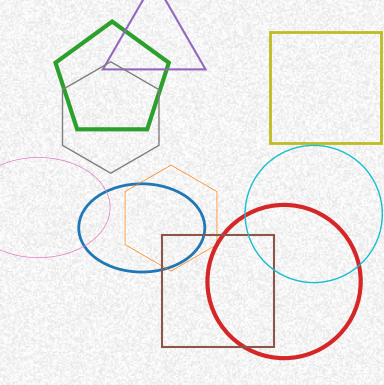[{"shape": "oval", "thickness": 2, "radius": 0.82, "center": [0.368, 0.408]}, {"shape": "hexagon", "thickness": 0.5, "radius": 0.69, "center": [0.444, 0.433]}, {"shape": "pentagon", "thickness": 3, "radius": 0.77, "center": [0.291, 0.789]}, {"shape": "circle", "thickness": 3, "radius": 1.0, "center": [0.738, 0.269]}, {"shape": "triangle", "thickness": 1.5, "radius": 0.77, "center": [0.401, 0.897]}, {"shape": "square", "thickness": 1.5, "radius": 0.73, "center": [0.567, 0.245]}, {"shape": "oval", "thickness": 0.5, "radius": 0.93, "center": [0.1, 0.461]}, {"shape": "hexagon", "thickness": 1, "radius": 0.72, "center": [0.288, 0.695]}, {"shape": "square", "thickness": 2, "radius": 0.72, "center": [0.845, 0.772]}, {"shape": "circle", "thickness": 1, "radius": 0.89, "center": [0.815, 0.444]}]